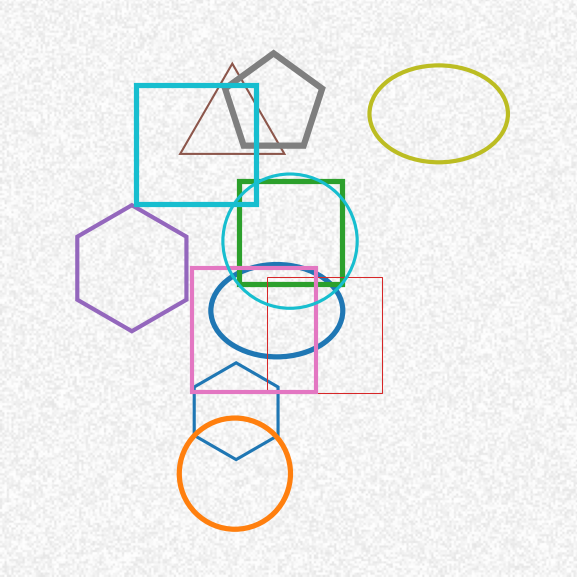[{"shape": "hexagon", "thickness": 1.5, "radius": 0.42, "center": [0.409, 0.287]}, {"shape": "oval", "thickness": 2.5, "radius": 0.57, "center": [0.479, 0.461]}, {"shape": "circle", "thickness": 2.5, "radius": 0.48, "center": [0.407, 0.179]}, {"shape": "square", "thickness": 2.5, "radius": 0.45, "center": [0.503, 0.597]}, {"shape": "square", "thickness": 0.5, "radius": 0.5, "center": [0.562, 0.419]}, {"shape": "hexagon", "thickness": 2, "radius": 0.55, "center": [0.228, 0.535]}, {"shape": "triangle", "thickness": 1, "radius": 0.52, "center": [0.402, 0.785]}, {"shape": "square", "thickness": 2, "radius": 0.54, "center": [0.44, 0.427]}, {"shape": "pentagon", "thickness": 3, "radius": 0.44, "center": [0.474, 0.818]}, {"shape": "oval", "thickness": 2, "radius": 0.6, "center": [0.76, 0.802]}, {"shape": "square", "thickness": 2.5, "radius": 0.52, "center": [0.34, 0.749]}, {"shape": "circle", "thickness": 1.5, "radius": 0.58, "center": [0.502, 0.582]}]